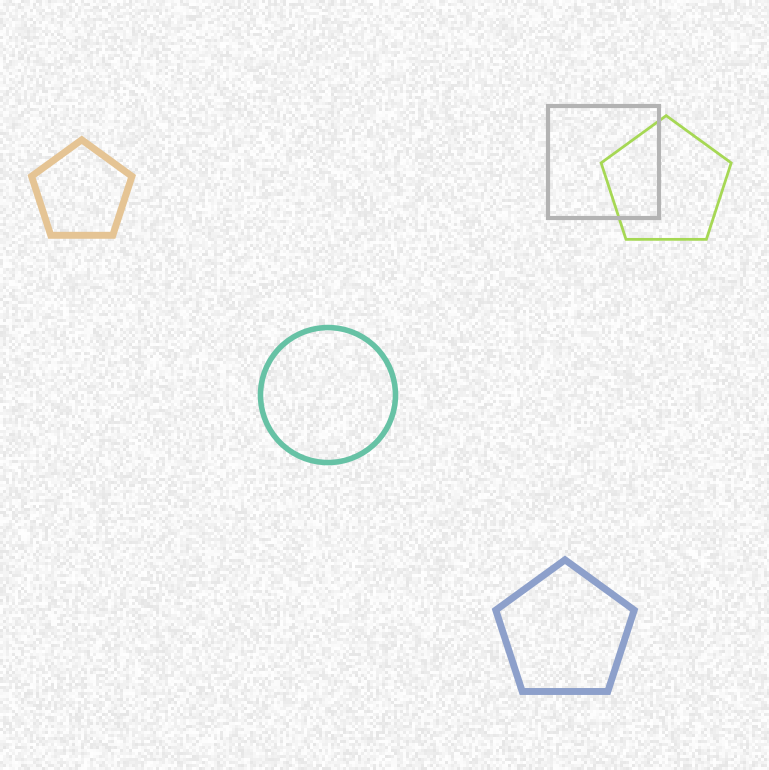[{"shape": "circle", "thickness": 2, "radius": 0.44, "center": [0.426, 0.487]}, {"shape": "pentagon", "thickness": 2.5, "radius": 0.47, "center": [0.734, 0.178]}, {"shape": "pentagon", "thickness": 1, "radius": 0.44, "center": [0.865, 0.761]}, {"shape": "pentagon", "thickness": 2.5, "radius": 0.34, "center": [0.106, 0.75]}, {"shape": "square", "thickness": 1.5, "radius": 0.36, "center": [0.784, 0.79]}]